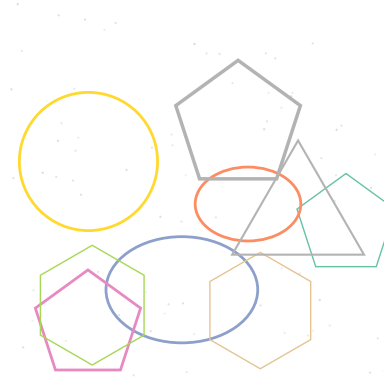[{"shape": "pentagon", "thickness": 1, "radius": 0.67, "center": [0.899, 0.416]}, {"shape": "oval", "thickness": 2, "radius": 0.69, "center": [0.644, 0.47]}, {"shape": "oval", "thickness": 2, "radius": 0.99, "center": [0.472, 0.247]}, {"shape": "pentagon", "thickness": 2, "radius": 0.72, "center": [0.228, 0.155]}, {"shape": "hexagon", "thickness": 1, "radius": 0.78, "center": [0.24, 0.207]}, {"shape": "circle", "thickness": 2, "radius": 0.9, "center": [0.23, 0.581]}, {"shape": "hexagon", "thickness": 1, "radius": 0.76, "center": [0.676, 0.193]}, {"shape": "triangle", "thickness": 1.5, "radius": 0.99, "center": [0.774, 0.437]}, {"shape": "pentagon", "thickness": 2.5, "radius": 0.85, "center": [0.618, 0.673]}]